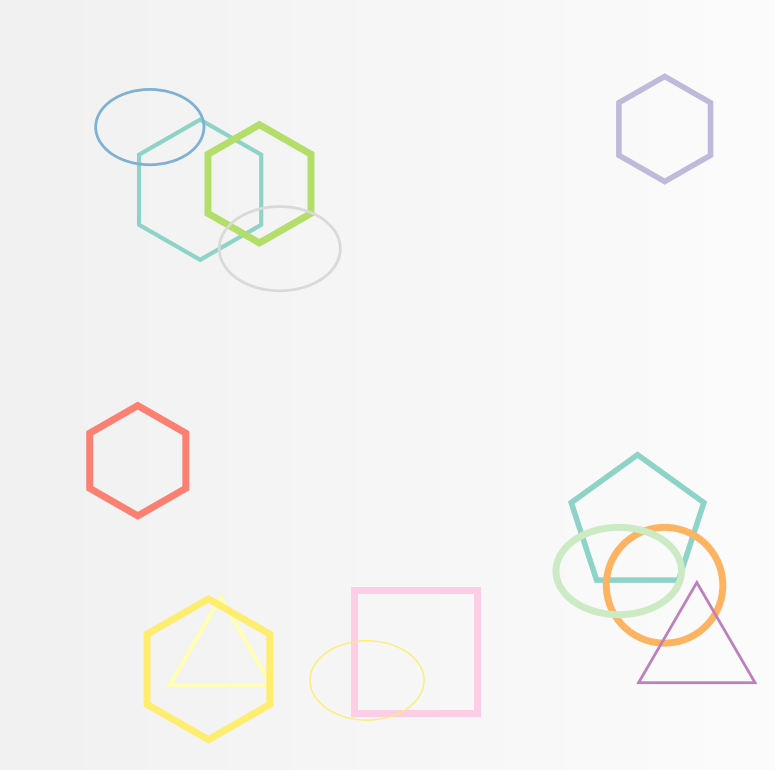[{"shape": "pentagon", "thickness": 2, "radius": 0.45, "center": [0.823, 0.319]}, {"shape": "hexagon", "thickness": 1.5, "radius": 0.46, "center": [0.258, 0.754]}, {"shape": "triangle", "thickness": 1.5, "radius": 0.38, "center": [0.285, 0.148]}, {"shape": "hexagon", "thickness": 2, "radius": 0.34, "center": [0.858, 0.832]}, {"shape": "hexagon", "thickness": 2.5, "radius": 0.36, "center": [0.178, 0.402]}, {"shape": "oval", "thickness": 1, "radius": 0.35, "center": [0.193, 0.835]}, {"shape": "circle", "thickness": 2.5, "radius": 0.38, "center": [0.857, 0.24]}, {"shape": "hexagon", "thickness": 2.5, "radius": 0.38, "center": [0.335, 0.761]}, {"shape": "square", "thickness": 2.5, "radius": 0.4, "center": [0.536, 0.154]}, {"shape": "oval", "thickness": 1, "radius": 0.39, "center": [0.361, 0.677]}, {"shape": "triangle", "thickness": 1, "radius": 0.43, "center": [0.899, 0.157]}, {"shape": "oval", "thickness": 2.5, "radius": 0.41, "center": [0.798, 0.258]}, {"shape": "hexagon", "thickness": 2.5, "radius": 0.46, "center": [0.269, 0.131]}, {"shape": "oval", "thickness": 0.5, "radius": 0.37, "center": [0.474, 0.116]}]